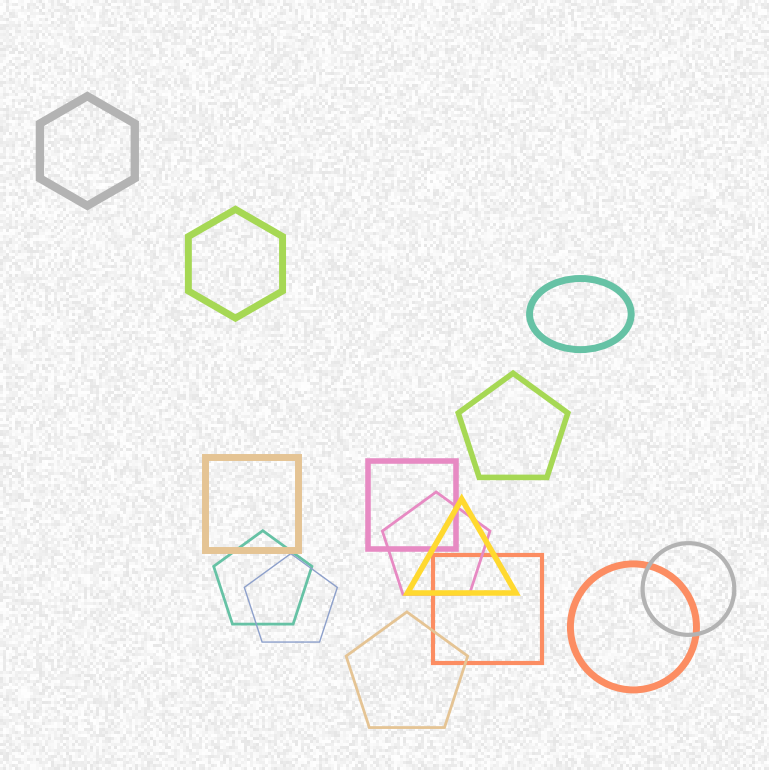[{"shape": "oval", "thickness": 2.5, "radius": 0.33, "center": [0.754, 0.592]}, {"shape": "pentagon", "thickness": 1, "radius": 0.34, "center": [0.341, 0.244]}, {"shape": "square", "thickness": 1.5, "radius": 0.35, "center": [0.633, 0.209]}, {"shape": "circle", "thickness": 2.5, "radius": 0.41, "center": [0.823, 0.186]}, {"shape": "pentagon", "thickness": 0.5, "radius": 0.32, "center": [0.378, 0.218]}, {"shape": "pentagon", "thickness": 1, "radius": 0.37, "center": [0.566, 0.288]}, {"shape": "square", "thickness": 2, "radius": 0.29, "center": [0.535, 0.344]}, {"shape": "hexagon", "thickness": 2.5, "radius": 0.35, "center": [0.306, 0.657]}, {"shape": "pentagon", "thickness": 2, "radius": 0.37, "center": [0.666, 0.441]}, {"shape": "triangle", "thickness": 2, "radius": 0.41, "center": [0.6, 0.271]}, {"shape": "square", "thickness": 2.5, "radius": 0.3, "center": [0.327, 0.346]}, {"shape": "pentagon", "thickness": 1, "radius": 0.42, "center": [0.528, 0.122]}, {"shape": "hexagon", "thickness": 3, "radius": 0.36, "center": [0.113, 0.804]}, {"shape": "circle", "thickness": 1.5, "radius": 0.3, "center": [0.894, 0.235]}]